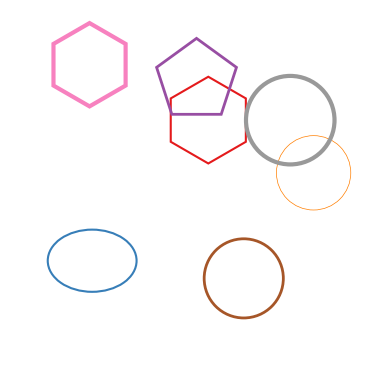[{"shape": "hexagon", "thickness": 1.5, "radius": 0.56, "center": [0.541, 0.688]}, {"shape": "oval", "thickness": 1.5, "radius": 0.58, "center": [0.239, 0.323]}, {"shape": "pentagon", "thickness": 2, "radius": 0.55, "center": [0.51, 0.791]}, {"shape": "circle", "thickness": 0.5, "radius": 0.48, "center": [0.815, 0.551]}, {"shape": "circle", "thickness": 2, "radius": 0.51, "center": [0.633, 0.277]}, {"shape": "hexagon", "thickness": 3, "radius": 0.54, "center": [0.233, 0.832]}, {"shape": "circle", "thickness": 3, "radius": 0.57, "center": [0.754, 0.688]}]